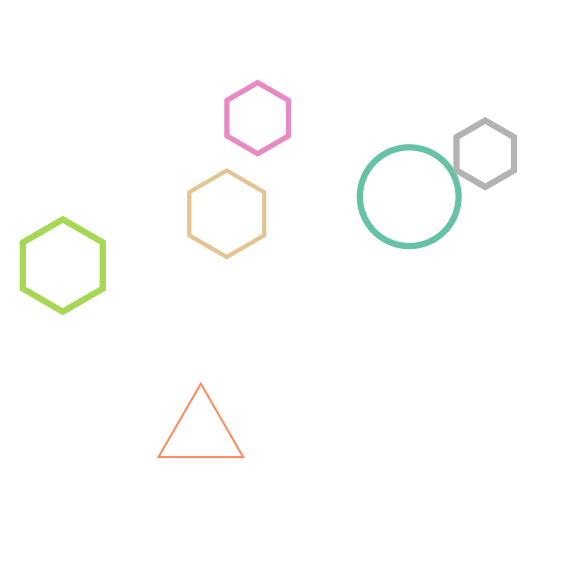[{"shape": "circle", "thickness": 3, "radius": 0.43, "center": [0.709, 0.659]}, {"shape": "triangle", "thickness": 1, "radius": 0.42, "center": [0.348, 0.25]}, {"shape": "hexagon", "thickness": 2.5, "radius": 0.31, "center": [0.446, 0.795]}, {"shape": "hexagon", "thickness": 3, "radius": 0.4, "center": [0.109, 0.539]}, {"shape": "hexagon", "thickness": 2, "radius": 0.37, "center": [0.393, 0.629]}, {"shape": "hexagon", "thickness": 3, "radius": 0.29, "center": [0.84, 0.733]}]